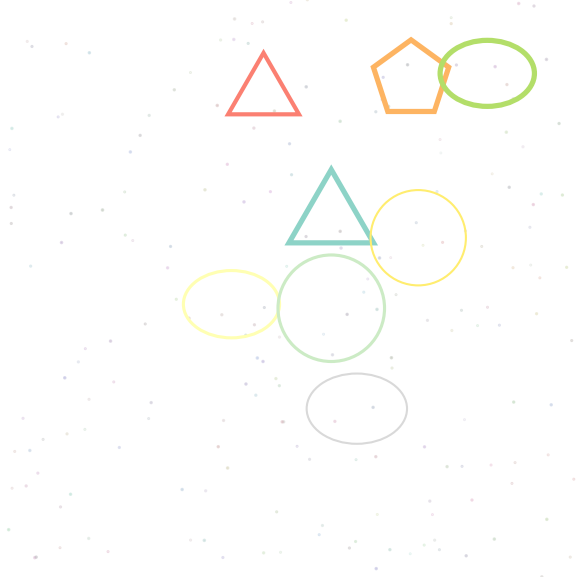[{"shape": "triangle", "thickness": 2.5, "radius": 0.42, "center": [0.574, 0.621]}, {"shape": "oval", "thickness": 1.5, "radius": 0.42, "center": [0.401, 0.472]}, {"shape": "triangle", "thickness": 2, "radius": 0.35, "center": [0.456, 0.837]}, {"shape": "pentagon", "thickness": 2.5, "radius": 0.34, "center": [0.712, 0.862]}, {"shape": "oval", "thickness": 2.5, "radius": 0.41, "center": [0.844, 0.872]}, {"shape": "oval", "thickness": 1, "radius": 0.43, "center": [0.618, 0.291]}, {"shape": "circle", "thickness": 1.5, "radius": 0.46, "center": [0.574, 0.465]}, {"shape": "circle", "thickness": 1, "radius": 0.41, "center": [0.724, 0.587]}]